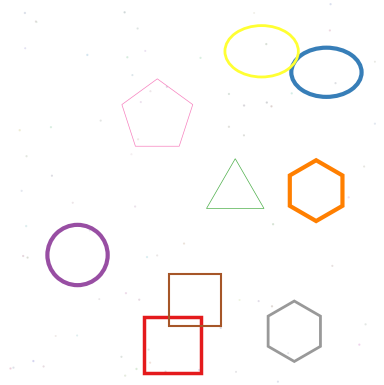[{"shape": "square", "thickness": 2.5, "radius": 0.37, "center": [0.448, 0.104]}, {"shape": "oval", "thickness": 3, "radius": 0.46, "center": [0.848, 0.812]}, {"shape": "triangle", "thickness": 0.5, "radius": 0.43, "center": [0.611, 0.502]}, {"shape": "circle", "thickness": 3, "radius": 0.39, "center": [0.201, 0.338]}, {"shape": "hexagon", "thickness": 3, "radius": 0.39, "center": [0.821, 0.505]}, {"shape": "oval", "thickness": 2, "radius": 0.48, "center": [0.68, 0.867]}, {"shape": "square", "thickness": 1.5, "radius": 0.34, "center": [0.507, 0.221]}, {"shape": "pentagon", "thickness": 0.5, "radius": 0.48, "center": [0.409, 0.698]}, {"shape": "hexagon", "thickness": 2, "radius": 0.39, "center": [0.764, 0.14]}]